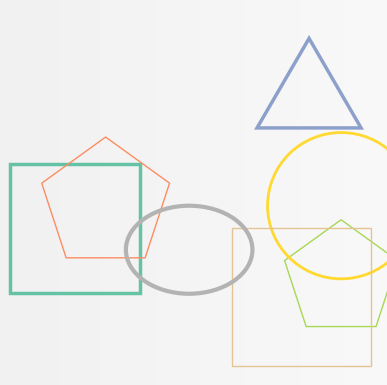[{"shape": "square", "thickness": 2.5, "radius": 0.84, "center": [0.195, 0.407]}, {"shape": "pentagon", "thickness": 1, "radius": 0.87, "center": [0.273, 0.471]}, {"shape": "triangle", "thickness": 2.5, "radius": 0.78, "center": [0.798, 0.745]}, {"shape": "pentagon", "thickness": 1, "radius": 0.77, "center": [0.88, 0.276]}, {"shape": "circle", "thickness": 2, "radius": 0.95, "center": [0.88, 0.466]}, {"shape": "square", "thickness": 1, "radius": 0.9, "center": [0.779, 0.229]}, {"shape": "oval", "thickness": 3, "radius": 0.82, "center": [0.488, 0.351]}]